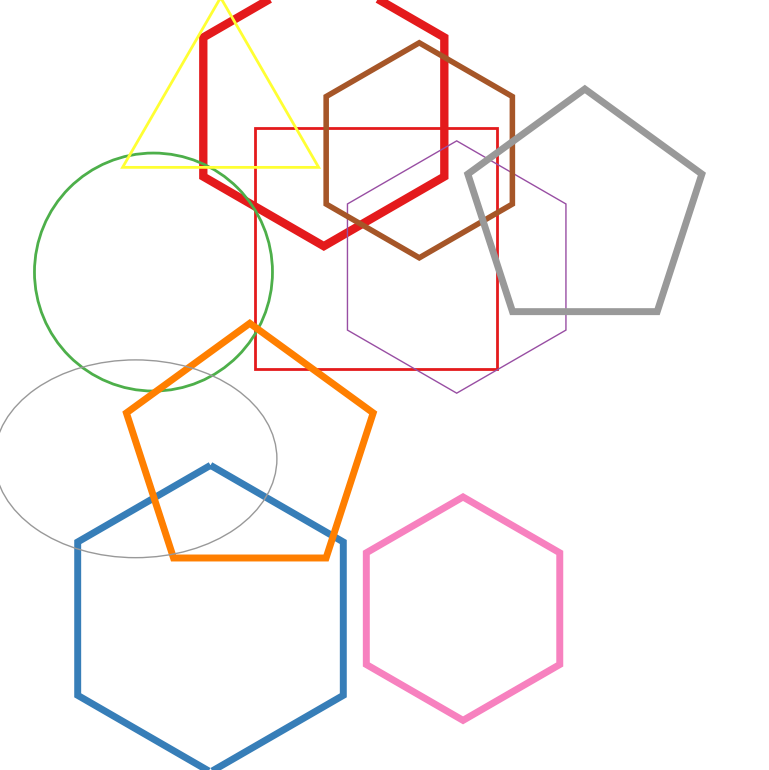[{"shape": "hexagon", "thickness": 3, "radius": 0.9, "center": [0.421, 0.861]}, {"shape": "square", "thickness": 1, "radius": 0.78, "center": [0.488, 0.677]}, {"shape": "hexagon", "thickness": 2.5, "radius": 1.0, "center": [0.273, 0.197]}, {"shape": "circle", "thickness": 1, "radius": 0.77, "center": [0.199, 0.647]}, {"shape": "hexagon", "thickness": 0.5, "radius": 0.82, "center": [0.593, 0.653]}, {"shape": "pentagon", "thickness": 2.5, "radius": 0.84, "center": [0.324, 0.412]}, {"shape": "triangle", "thickness": 1, "radius": 0.74, "center": [0.287, 0.856]}, {"shape": "hexagon", "thickness": 2, "radius": 0.7, "center": [0.545, 0.805]}, {"shape": "hexagon", "thickness": 2.5, "radius": 0.73, "center": [0.601, 0.21]}, {"shape": "oval", "thickness": 0.5, "radius": 0.92, "center": [0.176, 0.404]}, {"shape": "pentagon", "thickness": 2.5, "radius": 0.8, "center": [0.76, 0.725]}]